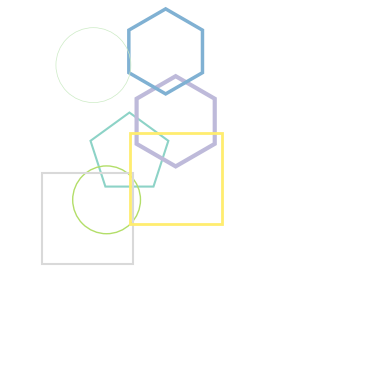[{"shape": "pentagon", "thickness": 1.5, "radius": 0.53, "center": [0.336, 0.601]}, {"shape": "hexagon", "thickness": 3, "radius": 0.59, "center": [0.456, 0.685]}, {"shape": "hexagon", "thickness": 2.5, "radius": 0.55, "center": [0.43, 0.867]}, {"shape": "circle", "thickness": 1, "radius": 0.44, "center": [0.277, 0.481]}, {"shape": "square", "thickness": 1.5, "radius": 0.59, "center": [0.227, 0.432]}, {"shape": "circle", "thickness": 0.5, "radius": 0.49, "center": [0.243, 0.831]}, {"shape": "square", "thickness": 2, "radius": 0.59, "center": [0.457, 0.536]}]